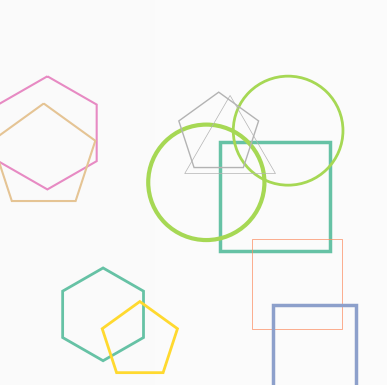[{"shape": "square", "thickness": 2.5, "radius": 0.71, "center": [0.709, 0.49]}, {"shape": "hexagon", "thickness": 2, "radius": 0.6, "center": [0.266, 0.184]}, {"shape": "square", "thickness": 0.5, "radius": 0.58, "center": [0.767, 0.262]}, {"shape": "square", "thickness": 2.5, "radius": 0.53, "center": [0.811, 0.101]}, {"shape": "hexagon", "thickness": 1.5, "radius": 0.73, "center": [0.122, 0.655]}, {"shape": "circle", "thickness": 2, "radius": 0.71, "center": [0.744, 0.661]}, {"shape": "circle", "thickness": 3, "radius": 0.75, "center": [0.532, 0.526]}, {"shape": "pentagon", "thickness": 2, "radius": 0.51, "center": [0.361, 0.115]}, {"shape": "pentagon", "thickness": 1.5, "radius": 0.7, "center": [0.113, 0.591]}, {"shape": "triangle", "thickness": 0.5, "radius": 0.68, "center": [0.594, 0.617]}, {"shape": "pentagon", "thickness": 1, "radius": 0.54, "center": [0.564, 0.652]}]